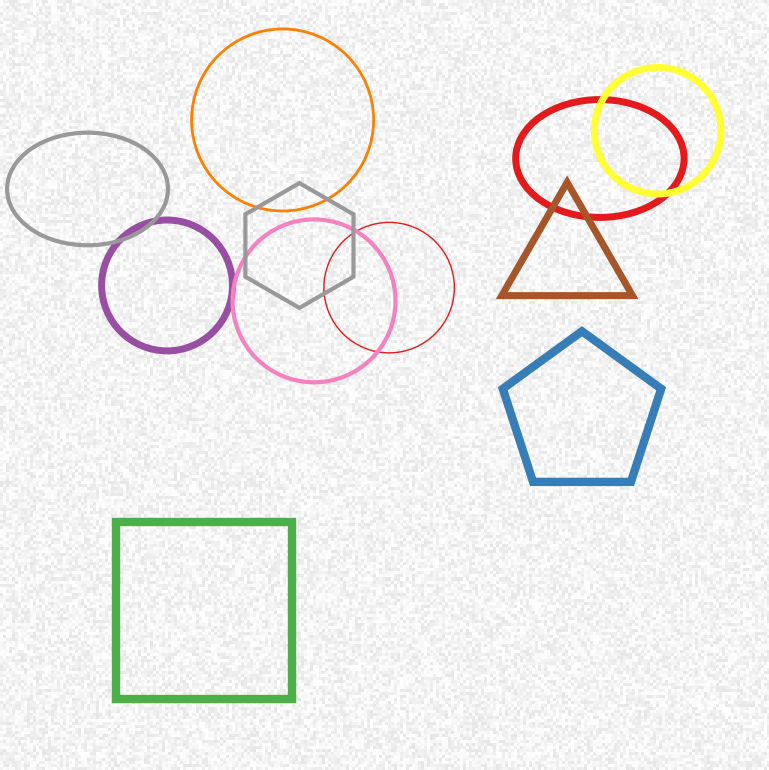[{"shape": "oval", "thickness": 2.5, "radius": 0.55, "center": [0.779, 0.794]}, {"shape": "circle", "thickness": 0.5, "radius": 0.42, "center": [0.505, 0.626]}, {"shape": "pentagon", "thickness": 3, "radius": 0.54, "center": [0.756, 0.462]}, {"shape": "square", "thickness": 3, "radius": 0.57, "center": [0.265, 0.207]}, {"shape": "circle", "thickness": 2.5, "radius": 0.42, "center": [0.217, 0.629]}, {"shape": "circle", "thickness": 1, "radius": 0.59, "center": [0.367, 0.844]}, {"shape": "circle", "thickness": 2.5, "radius": 0.41, "center": [0.854, 0.83]}, {"shape": "triangle", "thickness": 2.5, "radius": 0.49, "center": [0.737, 0.665]}, {"shape": "circle", "thickness": 1.5, "radius": 0.53, "center": [0.408, 0.609]}, {"shape": "hexagon", "thickness": 1.5, "radius": 0.41, "center": [0.389, 0.681]}, {"shape": "oval", "thickness": 1.5, "radius": 0.52, "center": [0.114, 0.755]}]